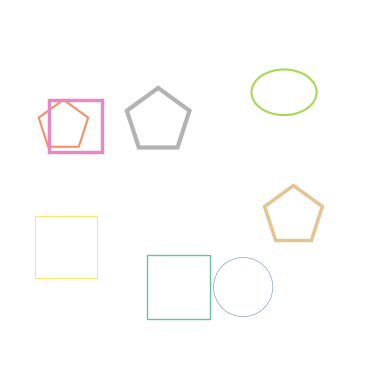[{"shape": "square", "thickness": 1, "radius": 0.41, "center": [0.463, 0.254]}, {"shape": "pentagon", "thickness": 1.5, "radius": 0.34, "center": [0.165, 0.673]}, {"shape": "circle", "thickness": 0.5, "radius": 0.38, "center": [0.632, 0.254]}, {"shape": "square", "thickness": 2.5, "radius": 0.34, "center": [0.197, 0.673]}, {"shape": "oval", "thickness": 1.5, "radius": 0.42, "center": [0.738, 0.76]}, {"shape": "square", "thickness": 0.5, "radius": 0.4, "center": [0.172, 0.357]}, {"shape": "pentagon", "thickness": 2.5, "radius": 0.39, "center": [0.762, 0.439]}, {"shape": "pentagon", "thickness": 3, "radius": 0.43, "center": [0.411, 0.686]}]